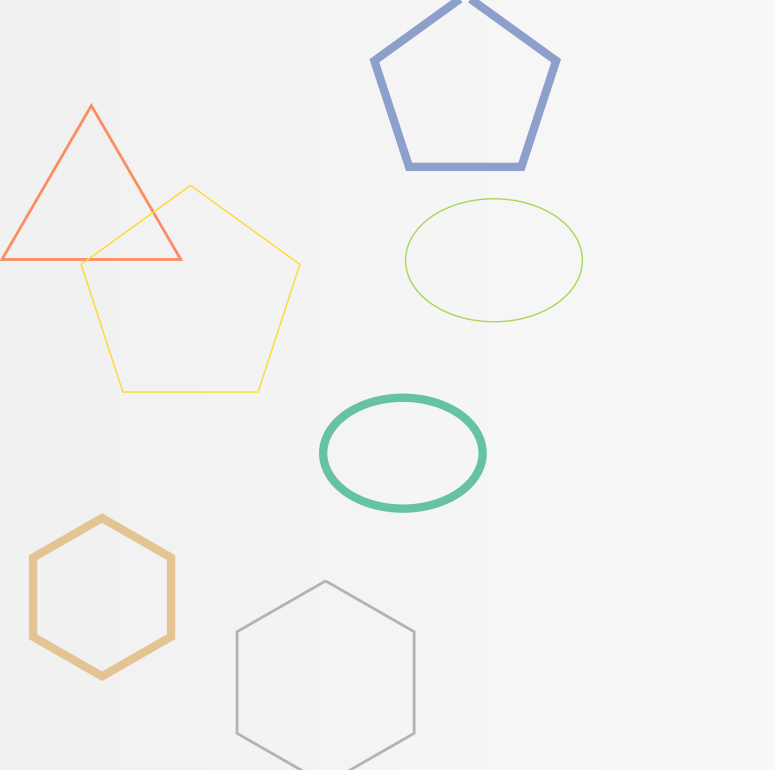[{"shape": "oval", "thickness": 3, "radius": 0.51, "center": [0.52, 0.411]}, {"shape": "triangle", "thickness": 1, "radius": 0.67, "center": [0.118, 0.73]}, {"shape": "pentagon", "thickness": 3, "radius": 0.62, "center": [0.6, 0.883]}, {"shape": "oval", "thickness": 0.5, "radius": 0.57, "center": [0.637, 0.662]}, {"shape": "pentagon", "thickness": 0.5, "radius": 0.74, "center": [0.246, 0.611]}, {"shape": "hexagon", "thickness": 3, "radius": 0.51, "center": [0.132, 0.224]}, {"shape": "hexagon", "thickness": 1, "radius": 0.66, "center": [0.42, 0.114]}]